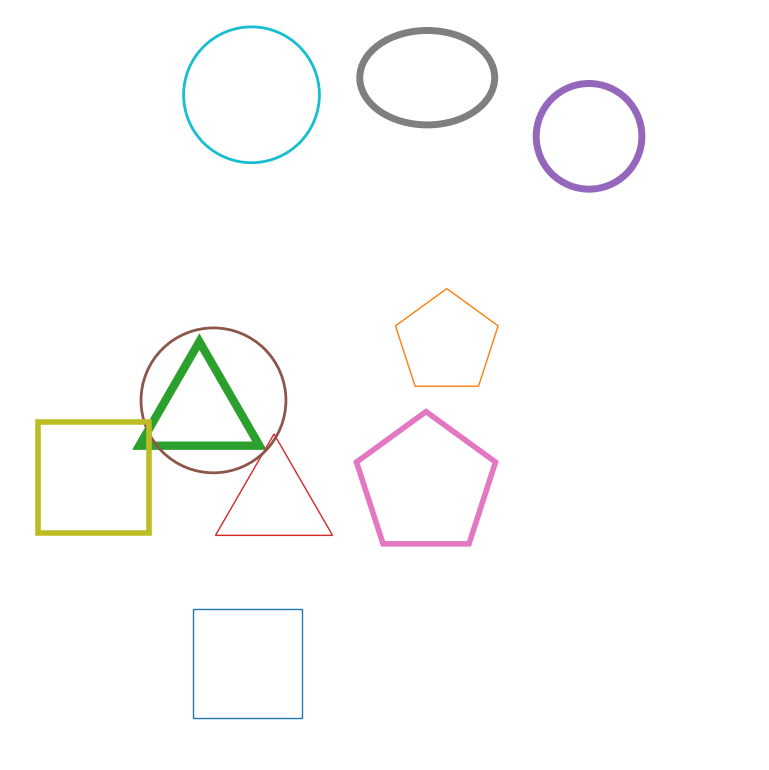[{"shape": "square", "thickness": 0.5, "radius": 0.35, "center": [0.322, 0.138]}, {"shape": "pentagon", "thickness": 0.5, "radius": 0.35, "center": [0.58, 0.555]}, {"shape": "triangle", "thickness": 3, "radius": 0.45, "center": [0.259, 0.466]}, {"shape": "triangle", "thickness": 0.5, "radius": 0.44, "center": [0.356, 0.349]}, {"shape": "circle", "thickness": 2.5, "radius": 0.34, "center": [0.765, 0.823]}, {"shape": "circle", "thickness": 1, "radius": 0.47, "center": [0.277, 0.48]}, {"shape": "pentagon", "thickness": 2, "radius": 0.47, "center": [0.553, 0.371]}, {"shape": "oval", "thickness": 2.5, "radius": 0.44, "center": [0.555, 0.899]}, {"shape": "square", "thickness": 2, "radius": 0.36, "center": [0.121, 0.38]}, {"shape": "circle", "thickness": 1, "radius": 0.44, "center": [0.327, 0.877]}]